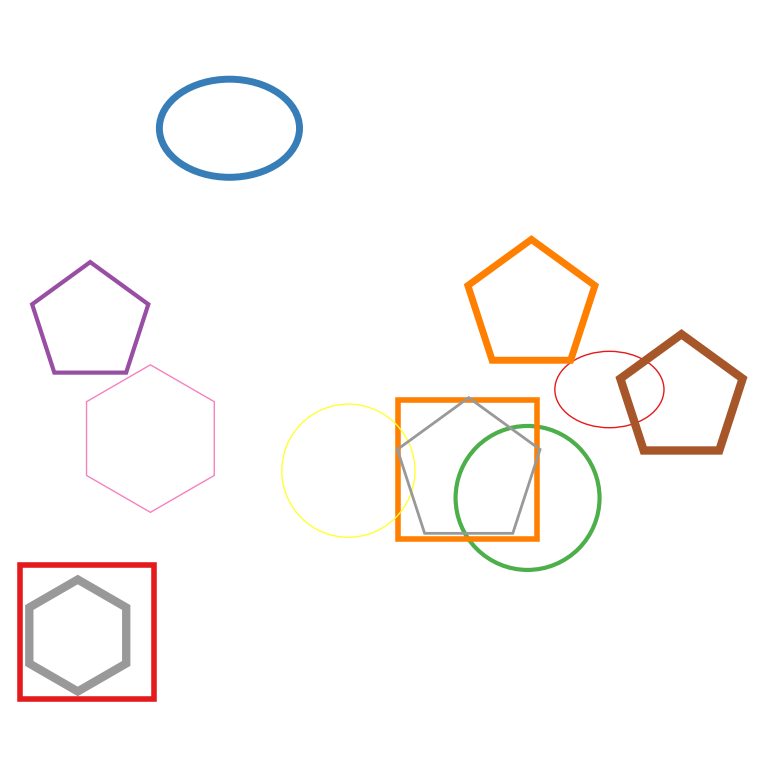[{"shape": "oval", "thickness": 0.5, "radius": 0.35, "center": [0.791, 0.494]}, {"shape": "square", "thickness": 2, "radius": 0.43, "center": [0.113, 0.179]}, {"shape": "oval", "thickness": 2.5, "radius": 0.46, "center": [0.298, 0.833]}, {"shape": "circle", "thickness": 1.5, "radius": 0.47, "center": [0.685, 0.353]}, {"shape": "pentagon", "thickness": 1.5, "radius": 0.4, "center": [0.117, 0.58]}, {"shape": "pentagon", "thickness": 2.5, "radius": 0.43, "center": [0.69, 0.602]}, {"shape": "square", "thickness": 2, "radius": 0.45, "center": [0.608, 0.39]}, {"shape": "circle", "thickness": 0.5, "radius": 0.43, "center": [0.452, 0.389]}, {"shape": "pentagon", "thickness": 3, "radius": 0.42, "center": [0.885, 0.482]}, {"shape": "hexagon", "thickness": 0.5, "radius": 0.48, "center": [0.195, 0.43]}, {"shape": "hexagon", "thickness": 3, "radius": 0.36, "center": [0.101, 0.175]}, {"shape": "pentagon", "thickness": 1, "radius": 0.49, "center": [0.609, 0.386]}]